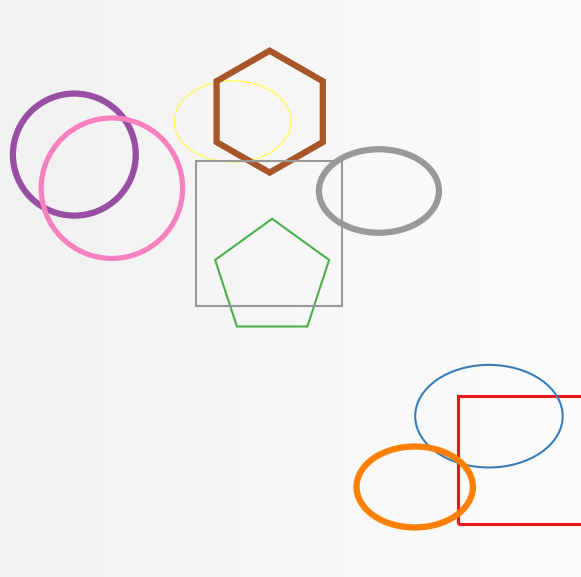[{"shape": "square", "thickness": 1.5, "radius": 0.55, "center": [0.899, 0.202]}, {"shape": "oval", "thickness": 1, "radius": 0.63, "center": [0.841, 0.278]}, {"shape": "pentagon", "thickness": 1, "radius": 0.52, "center": [0.468, 0.517]}, {"shape": "circle", "thickness": 3, "radius": 0.53, "center": [0.128, 0.731]}, {"shape": "oval", "thickness": 3, "radius": 0.5, "center": [0.714, 0.156]}, {"shape": "oval", "thickness": 0.5, "radius": 0.5, "center": [0.4, 0.789]}, {"shape": "hexagon", "thickness": 3, "radius": 0.53, "center": [0.464, 0.806]}, {"shape": "circle", "thickness": 2.5, "radius": 0.61, "center": [0.192, 0.673]}, {"shape": "oval", "thickness": 3, "radius": 0.52, "center": [0.652, 0.668]}, {"shape": "square", "thickness": 1, "radius": 0.63, "center": [0.463, 0.594]}]